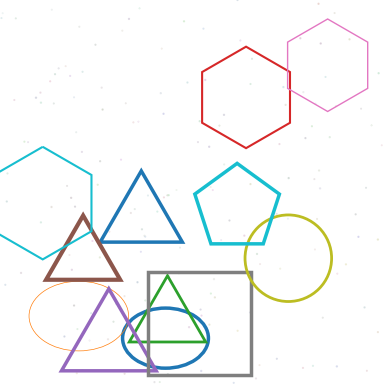[{"shape": "triangle", "thickness": 2.5, "radius": 0.62, "center": [0.367, 0.433]}, {"shape": "oval", "thickness": 2.5, "radius": 0.56, "center": [0.43, 0.122]}, {"shape": "oval", "thickness": 0.5, "radius": 0.65, "center": [0.205, 0.179]}, {"shape": "triangle", "thickness": 2, "radius": 0.57, "center": [0.435, 0.169]}, {"shape": "hexagon", "thickness": 1.5, "radius": 0.66, "center": [0.639, 0.747]}, {"shape": "triangle", "thickness": 2.5, "radius": 0.71, "center": [0.283, 0.108]}, {"shape": "triangle", "thickness": 3, "radius": 0.56, "center": [0.216, 0.329]}, {"shape": "hexagon", "thickness": 1, "radius": 0.6, "center": [0.851, 0.831]}, {"shape": "square", "thickness": 2.5, "radius": 0.67, "center": [0.518, 0.159]}, {"shape": "circle", "thickness": 2, "radius": 0.56, "center": [0.749, 0.329]}, {"shape": "pentagon", "thickness": 2.5, "radius": 0.58, "center": [0.616, 0.46]}, {"shape": "hexagon", "thickness": 1.5, "radius": 0.73, "center": [0.111, 0.472]}]